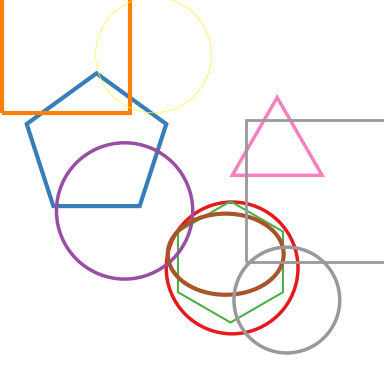[{"shape": "circle", "thickness": 2.5, "radius": 0.86, "center": [0.603, 0.304]}, {"shape": "pentagon", "thickness": 3, "radius": 0.95, "center": [0.251, 0.619]}, {"shape": "hexagon", "thickness": 1.5, "radius": 0.79, "center": [0.599, 0.32]}, {"shape": "circle", "thickness": 2.5, "radius": 0.88, "center": [0.324, 0.452]}, {"shape": "square", "thickness": 3, "radius": 0.83, "center": [0.172, 0.873]}, {"shape": "circle", "thickness": 0.5, "radius": 0.75, "center": [0.399, 0.857]}, {"shape": "oval", "thickness": 3, "radius": 0.75, "center": [0.586, 0.34]}, {"shape": "triangle", "thickness": 2.5, "radius": 0.67, "center": [0.72, 0.612]}, {"shape": "circle", "thickness": 2.5, "radius": 0.69, "center": [0.745, 0.221]}, {"shape": "square", "thickness": 2, "radius": 0.92, "center": [0.825, 0.503]}]